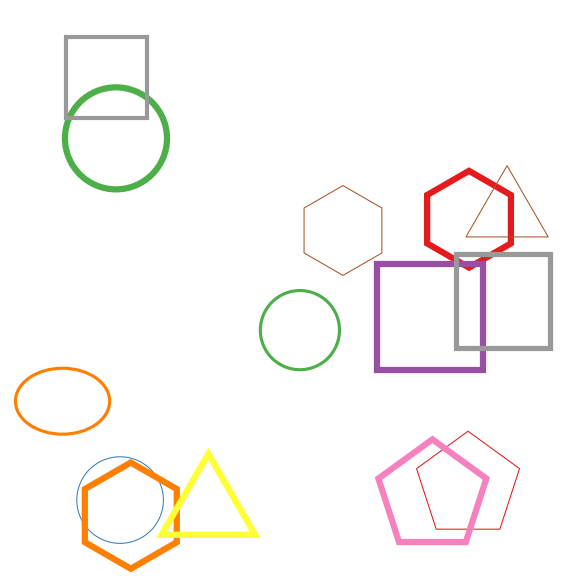[{"shape": "hexagon", "thickness": 3, "radius": 0.42, "center": [0.812, 0.62]}, {"shape": "pentagon", "thickness": 0.5, "radius": 0.47, "center": [0.81, 0.159]}, {"shape": "circle", "thickness": 0.5, "radius": 0.37, "center": [0.208, 0.133]}, {"shape": "circle", "thickness": 1.5, "radius": 0.34, "center": [0.519, 0.427]}, {"shape": "circle", "thickness": 3, "radius": 0.44, "center": [0.201, 0.76]}, {"shape": "square", "thickness": 3, "radius": 0.46, "center": [0.744, 0.451]}, {"shape": "hexagon", "thickness": 3, "radius": 0.46, "center": [0.226, 0.106]}, {"shape": "oval", "thickness": 1.5, "radius": 0.41, "center": [0.108, 0.304]}, {"shape": "triangle", "thickness": 3, "radius": 0.47, "center": [0.361, 0.12]}, {"shape": "triangle", "thickness": 0.5, "radius": 0.41, "center": [0.878, 0.63]}, {"shape": "hexagon", "thickness": 0.5, "radius": 0.39, "center": [0.594, 0.6]}, {"shape": "pentagon", "thickness": 3, "radius": 0.49, "center": [0.749, 0.14]}, {"shape": "square", "thickness": 2.5, "radius": 0.41, "center": [0.871, 0.478]}, {"shape": "square", "thickness": 2, "radius": 0.35, "center": [0.185, 0.865]}]